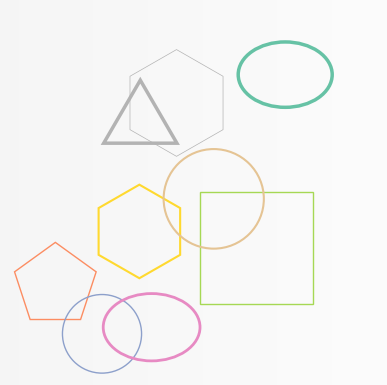[{"shape": "oval", "thickness": 2.5, "radius": 0.61, "center": [0.736, 0.806]}, {"shape": "pentagon", "thickness": 1, "radius": 0.55, "center": [0.143, 0.26]}, {"shape": "circle", "thickness": 1, "radius": 0.51, "center": [0.263, 0.133]}, {"shape": "oval", "thickness": 2, "radius": 0.62, "center": [0.391, 0.15]}, {"shape": "square", "thickness": 1, "radius": 0.73, "center": [0.662, 0.356]}, {"shape": "hexagon", "thickness": 1.5, "radius": 0.61, "center": [0.36, 0.399]}, {"shape": "circle", "thickness": 1.5, "radius": 0.65, "center": [0.552, 0.483]}, {"shape": "triangle", "thickness": 2.5, "radius": 0.55, "center": [0.362, 0.683]}, {"shape": "hexagon", "thickness": 0.5, "radius": 0.69, "center": [0.456, 0.733]}]